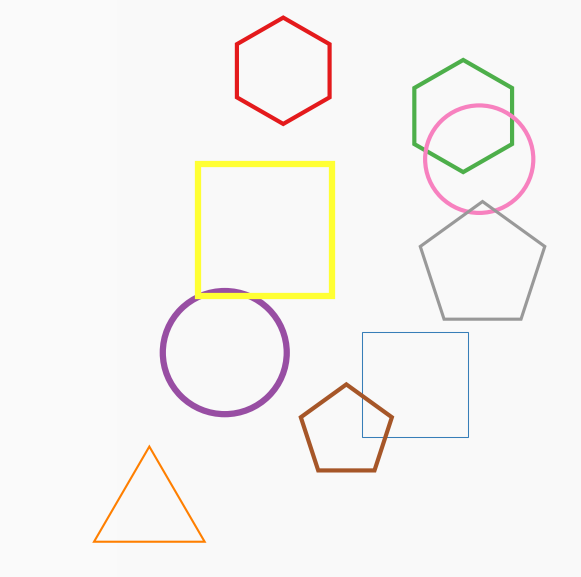[{"shape": "hexagon", "thickness": 2, "radius": 0.46, "center": [0.487, 0.877]}, {"shape": "square", "thickness": 0.5, "radius": 0.45, "center": [0.714, 0.334]}, {"shape": "hexagon", "thickness": 2, "radius": 0.49, "center": [0.797, 0.798]}, {"shape": "circle", "thickness": 3, "radius": 0.53, "center": [0.387, 0.389]}, {"shape": "triangle", "thickness": 1, "radius": 0.55, "center": [0.257, 0.116]}, {"shape": "square", "thickness": 3, "radius": 0.57, "center": [0.456, 0.601]}, {"shape": "pentagon", "thickness": 2, "radius": 0.41, "center": [0.596, 0.251]}, {"shape": "circle", "thickness": 2, "radius": 0.47, "center": [0.824, 0.724]}, {"shape": "pentagon", "thickness": 1.5, "radius": 0.56, "center": [0.83, 0.538]}]